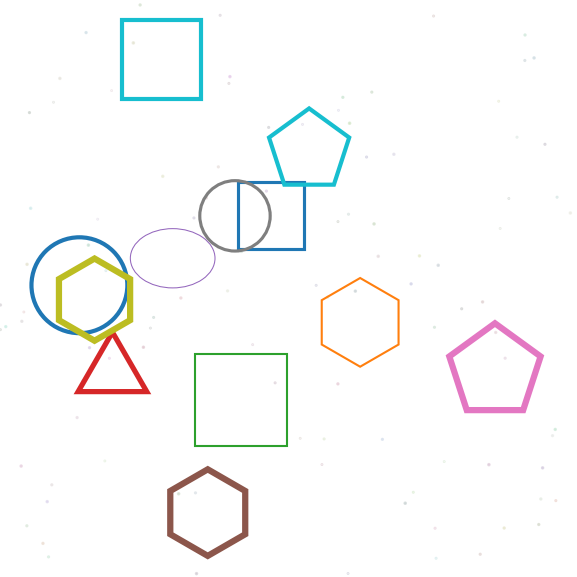[{"shape": "circle", "thickness": 2, "radius": 0.41, "center": [0.137, 0.505]}, {"shape": "square", "thickness": 1.5, "radius": 0.29, "center": [0.469, 0.626]}, {"shape": "hexagon", "thickness": 1, "radius": 0.38, "center": [0.624, 0.441]}, {"shape": "square", "thickness": 1, "radius": 0.4, "center": [0.417, 0.306]}, {"shape": "triangle", "thickness": 2.5, "radius": 0.34, "center": [0.195, 0.355]}, {"shape": "oval", "thickness": 0.5, "radius": 0.37, "center": [0.299, 0.552]}, {"shape": "hexagon", "thickness": 3, "radius": 0.37, "center": [0.36, 0.112]}, {"shape": "pentagon", "thickness": 3, "radius": 0.42, "center": [0.857, 0.356]}, {"shape": "circle", "thickness": 1.5, "radius": 0.3, "center": [0.407, 0.625]}, {"shape": "hexagon", "thickness": 3, "radius": 0.36, "center": [0.164, 0.48]}, {"shape": "square", "thickness": 2, "radius": 0.34, "center": [0.279, 0.896]}, {"shape": "pentagon", "thickness": 2, "radius": 0.36, "center": [0.535, 0.738]}]